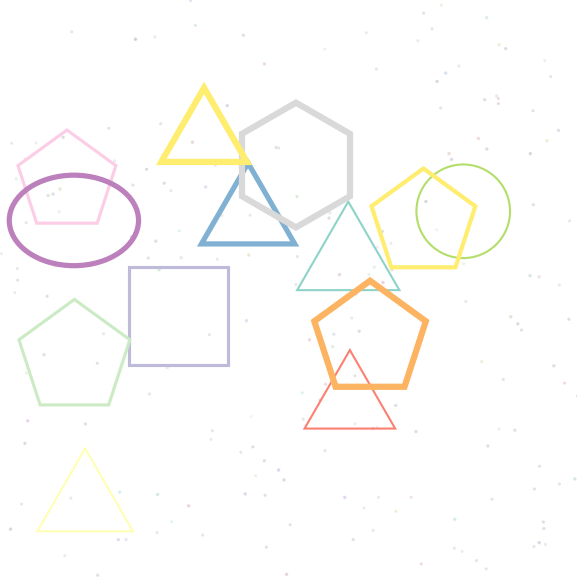[{"shape": "triangle", "thickness": 1, "radius": 0.51, "center": [0.603, 0.548]}, {"shape": "triangle", "thickness": 1, "radius": 0.48, "center": [0.147, 0.127]}, {"shape": "square", "thickness": 1.5, "radius": 0.43, "center": [0.309, 0.452]}, {"shape": "triangle", "thickness": 1, "radius": 0.45, "center": [0.606, 0.302]}, {"shape": "triangle", "thickness": 2.5, "radius": 0.47, "center": [0.43, 0.623]}, {"shape": "pentagon", "thickness": 3, "radius": 0.51, "center": [0.641, 0.412]}, {"shape": "circle", "thickness": 1, "radius": 0.41, "center": [0.802, 0.633]}, {"shape": "pentagon", "thickness": 1.5, "radius": 0.45, "center": [0.116, 0.685]}, {"shape": "hexagon", "thickness": 3, "radius": 0.54, "center": [0.513, 0.713]}, {"shape": "oval", "thickness": 2.5, "radius": 0.56, "center": [0.128, 0.617]}, {"shape": "pentagon", "thickness": 1.5, "radius": 0.5, "center": [0.129, 0.38]}, {"shape": "pentagon", "thickness": 2, "radius": 0.47, "center": [0.733, 0.613]}, {"shape": "triangle", "thickness": 3, "radius": 0.43, "center": [0.353, 0.762]}]